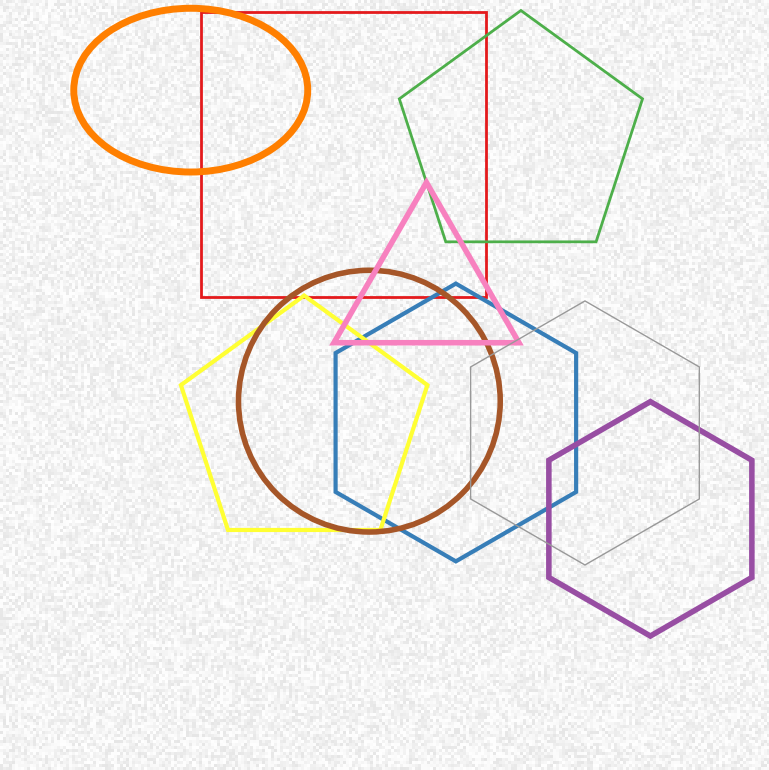[{"shape": "square", "thickness": 1, "radius": 0.92, "center": [0.446, 0.799]}, {"shape": "hexagon", "thickness": 1.5, "radius": 0.9, "center": [0.592, 0.451]}, {"shape": "pentagon", "thickness": 1, "radius": 0.83, "center": [0.677, 0.82]}, {"shape": "hexagon", "thickness": 2, "radius": 0.76, "center": [0.845, 0.326]}, {"shape": "oval", "thickness": 2.5, "radius": 0.76, "center": [0.248, 0.883]}, {"shape": "pentagon", "thickness": 1.5, "radius": 0.84, "center": [0.395, 0.448]}, {"shape": "circle", "thickness": 2, "radius": 0.85, "center": [0.48, 0.479]}, {"shape": "triangle", "thickness": 2, "radius": 0.69, "center": [0.554, 0.624]}, {"shape": "hexagon", "thickness": 0.5, "radius": 0.86, "center": [0.76, 0.438]}]